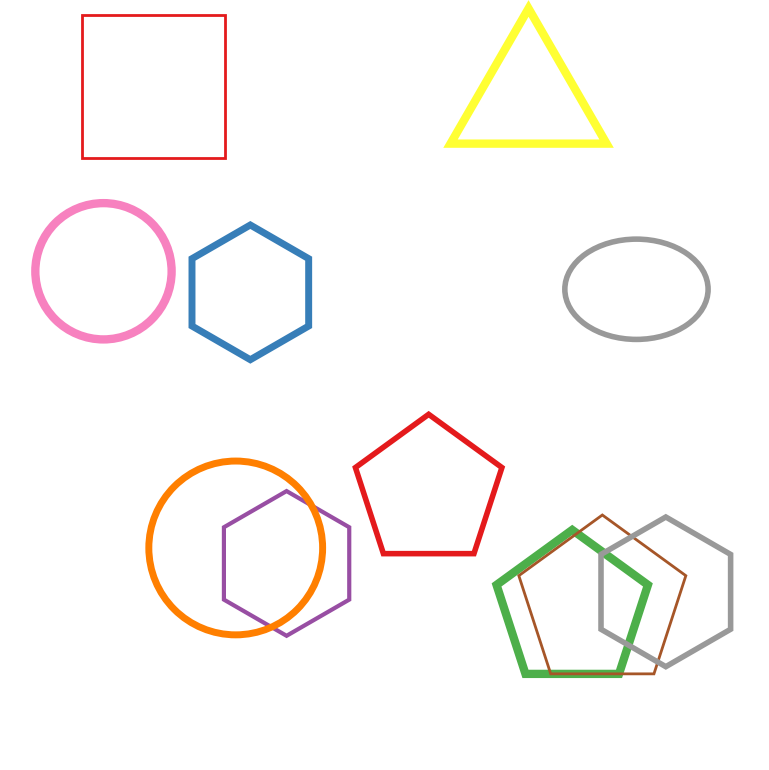[{"shape": "pentagon", "thickness": 2, "radius": 0.5, "center": [0.557, 0.362]}, {"shape": "square", "thickness": 1, "radius": 0.47, "center": [0.2, 0.887]}, {"shape": "hexagon", "thickness": 2.5, "radius": 0.44, "center": [0.325, 0.62]}, {"shape": "pentagon", "thickness": 3, "radius": 0.52, "center": [0.743, 0.208]}, {"shape": "hexagon", "thickness": 1.5, "radius": 0.47, "center": [0.372, 0.268]}, {"shape": "circle", "thickness": 2.5, "radius": 0.56, "center": [0.306, 0.288]}, {"shape": "triangle", "thickness": 3, "radius": 0.59, "center": [0.686, 0.872]}, {"shape": "pentagon", "thickness": 1, "radius": 0.57, "center": [0.782, 0.217]}, {"shape": "circle", "thickness": 3, "radius": 0.44, "center": [0.134, 0.648]}, {"shape": "oval", "thickness": 2, "radius": 0.47, "center": [0.827, 0.624]}, {"shape": "hexagon", "thickness": 2, "radius": 0.49, "center": [0.865, 0.231]}]